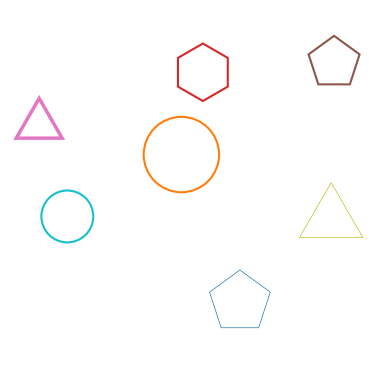[{"shape": "pentagon", "thickness": 0.5, "radius": 0.41, "center": [0.623, 0.216]}, {"shape": "circle", "thickness": 1.5, "radius": 0.49, "center": [0.471, 0.599]}, {"shape": "hexagon", "thickness": 1.5, "radius": 0.37, "center": [0.527, 0.812]}, {"shape": "pentagon", "thickness": 1.5, "radius": 0.35, "center": [0.868, 0.837]}, {"shape": "triangle", "thickness": 2.5, "radius": 0.34, "center": [0.102, 0.676]}, {"shape": "triangle", "thickness": 0.5, "radius": 0.48, "center": [0.86, 0.431]}, {"shape": "circle", "thickness": 1.5, "radius": 0.34, "center": [0.175, 0.438]}]